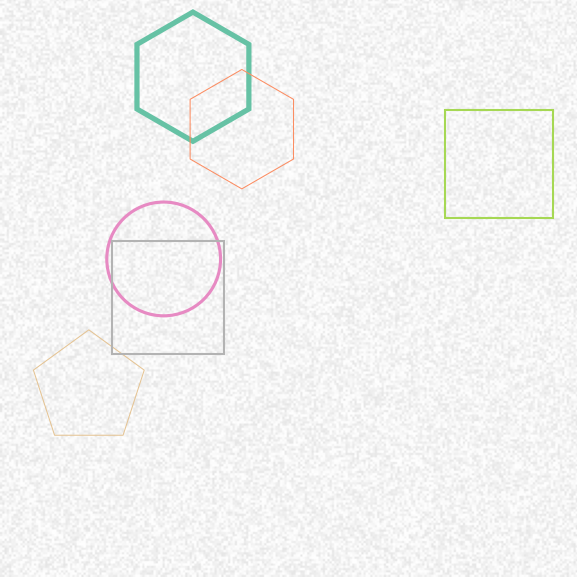[{"shape": "hexagon", "thickness": 2.5, "radius": 0.56, "center": [0.334, 0.866]}, {"shape": "hexagon", "thickness": 0.5, "radius": 0.52, "center": [0.419, 0.775]}, {"shape": "circle", "thickness": 1.5, "radius": 0.49, "center": [0.283, 0.551]}, {"shape": "square", "thickness": 1, "radius": 0.47, "center": [0.864, 0.716]}, {"shape": "pentagon", "thickness": 0.5, "radius": 0.5, "center": [0.154, 0.327]}, {"shape": "square", "thickness": 1, "radius": 0.49, "center": [0.291, 0.484]}]